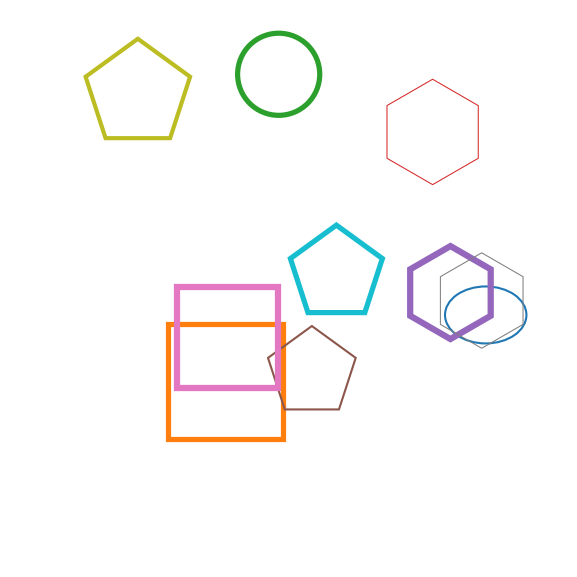[{"shape": "oval", "thickness": 1, "radius": 0.35, "center": [0.841, 0.454]}, {"shape": "square", "thickness": 2.5, "radius": 0.5, "center": [0.391, 0.338]}, {"shape": "circle", "thickness": 2.5, "radius": 0.36, "center": [0.483, 0.871]}, {"shape": "hexagon", "thickness": 0.5, "radius": 0.46, "center": [0.749, 0.771]}, {"shape": "hexagon", "thickness": 3, "radius": 0.4, "center": [0.78, 0.493]}, {"shape": "pentagon", "thickness": 1, "radius": 0.4, "center": [0.54, 0.355]}, {"shape": "square", "thickness": 3, "radius": 0.43, "center": [0.394, 0.415]}, {"shape": "hexagon", "thickness": 0.5, "radius": 0.41, "center": [0.834, 0.479]}, {"shape": "pentagon", "thickness": 2, "radius": 0.48, "center": [0.239, 0.837]}, {"shape": "pentagon", "thickness": 2.5, "radius": 0.42, "center": [0.582, 0.526]}]